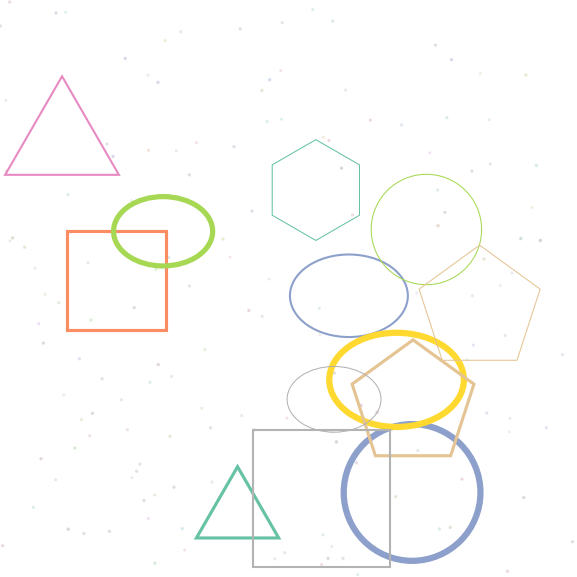[{"shape": "triangle", "thickness": 1.5, "radius": 0.41, "center": [0.411, 0.109]}, {"shape": "hexagon", "thickness": 0.5, "radius": 0.44, "center": [0.547, 0.67]}, {"shape": "square", "thickness": 1.5, "radius": 0.43, "center": [0.202, 0.513]}, {"shape": "circle", "thickness": 3, "radius": 0.59, "center": [0.714, 0.146]}, {"shape": "oval", "thickness": 1, "radius": 0.51, "center": [0.604, 0.487]}, {"shape": "triangle", "thickness": 1, "radius": 0.57, "center": [0.107, 0.753]}, {"shape": "oval", "thickness": 2.5, "radius": 0.43, "center": [0.282, 0.599]}, {"shape": "circle", "thickness": 0.5, "radius": 0.48, "center": [0.738, 0.602]}, {"shape": "oval", "thickness": 3, "radius": 0.58, "center": [0.687, 0.341]}, {"shape": "pentagon", "thickness": 0.5, "radius": 0.55, "center": [0.83, 0.464]}, {"shape": "pentagon", "thickness": 1.5, "radius": 0.55, "center": [0.715, 0.3]}, {"shape": "oval", "thickness": 0.5, "radius": 0.41, "center": [0.578, 0.308]}, {"shape": "square", "thickness": 1, "radius": 0.59, "center": [0.557, 0.136]}]